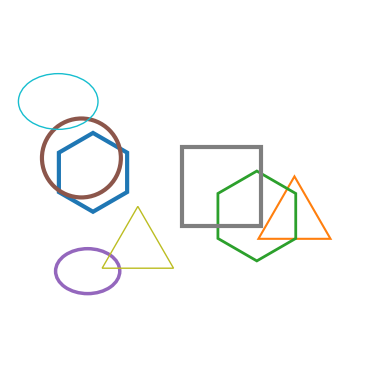[{"shape": "hexagon", "thickness": 3, "radius": 0.51, "center": [0.242, 0.552]}, {"shape": "triangle", "thickness": 1.5, "radius": 0.54, "center": [0.765, 0.434]}, {"shape": "hexagon", "thickness": 2, "radius": 0.58, "center": [0.667, 0.439]}, {"shape": "oval", "thickness": 2.5, "radius": 0.42, "center": [0.228, 0.296]}, {"shape": "circle", "thickness": 3, "radius": 0.51, "center": [0.211, 0.59]}, {"shape": "square", "thickness": 3, "radius": 0.52, "center": [0.575, 0.516]}, {"shape": "triangle", "thickness": 1, "radius": 0.54, "center": [0.358, 0.357]}, {"shape": "oval", "thickness": 1, "radius": 0.52, "center": [0.151, 0.736]}]